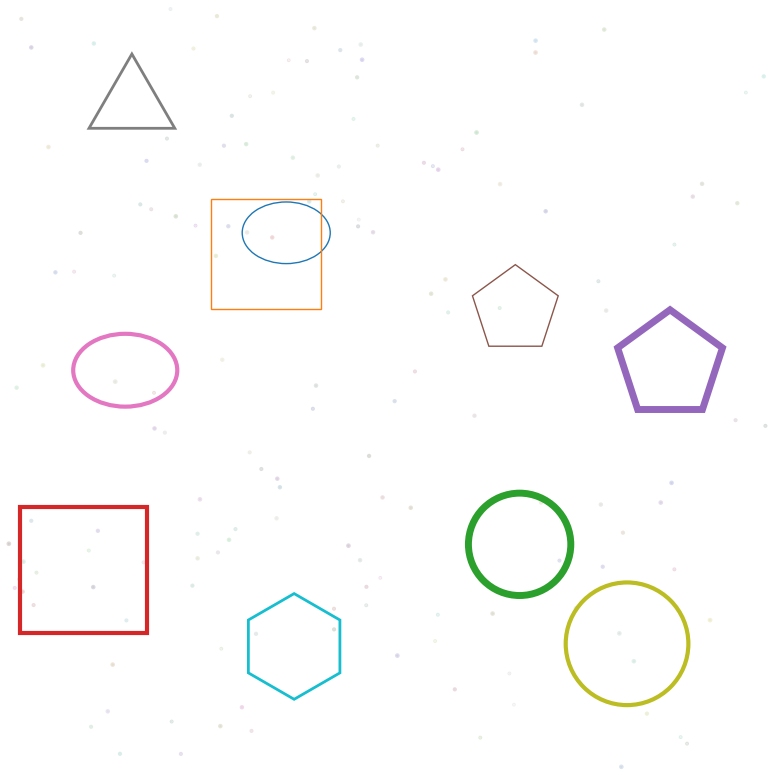[{"shape": "oval", "thickness": 0.5, "radius": 0.29, "center": [0.372, 0.698]}, {"shape": "square", "thickness": 0.5, "radius": 0.36, "center": [0.346, 0.671]}, {"shape": "circle", "thickness": 2.5, "radius": 0.33, "center": [0.675, 0.293]}, {"shape": "square", "thickness": 1.5, "radius": 0.41, "center": [0.108, 0.259]}, {"shape": "pentagon", "thickness": 2.5, "radius": 0.36, "center": [0.87, 0.526]}, {"shape": "pentagon", "thickness": 0.5, "radius": 0.29, "center": [0.669, 0.598]}, {"shape": "oval", "thickness": 1.5, "radius": 0.34, "center": [0.163, 0.519]}, {"shape": "triangle", "thickness": 1, "radius": 0.32, "center": [0.171, 0.866]}, {"shape": "circle", "thickness": 1.5, "radius": 0.4, "center": [0.814, 0.164]}, {"shape": "hexagon", "thickness": 1, "radius": 0.34, "center": [0.382, 0.16]}]